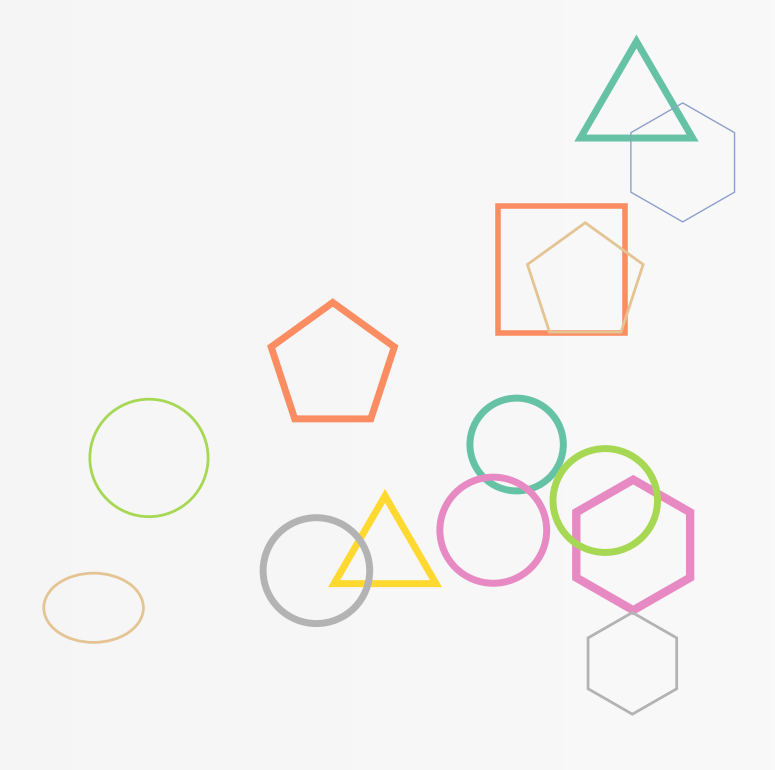[{"shape": "triangle", "thickness": 2.5, "radius": 0.42, "center": [0.821, 0.863]}, {"shape": "circle", "thickness": 2.5, "radius": 0.3, "center": [0.667, 0.423]}, {"shape": "square", "thickness": 2, "radius": 0.41, "center": [0.724, 0.65]}, {"shape": "pentagon", "thickness": 2.5, "radius": 0.42, "center": [0.429, 0.524]}, {"shape": "hexagon", "thickness": 0.5, "radius": 0.39, "center": [0.881, 0.789]}, {"shape": "circle", "thickness": 2.5, "radius": 0.34, "center": [0.636, 0.311]}, {"shape": "hexagon", "thickness": 3, "radius": 0.42, "center": [0.817, 0.292]}, {"shape": "circle", "thickness": 2.5, "radius": 0.34, "center": [0.781, 0.35]}, {"shape": "circle", "thickness": 1, "radius": 0.38, "center": [0.192, 0.405]}, {"shape": "triangle", "thickness": 2.5, "radius": 0.38, "center": [0.497, 0.28]}, {"shape": "pentagon", "thickness": 1, "radius": 0.39, "center": [0.755, 0.632]}, {"shape": "oval", "thickness": 1, "radius": 0.32, "center": [0.121, 0.211]}, {"shape": "hexagon", "thickness": 1, "radius": 0.33, "center": [0.816, 0.139]}, {"shape": "circle", "thickness": 2.5, "radius": 0.34, "center": [0.408, 0.259]}]